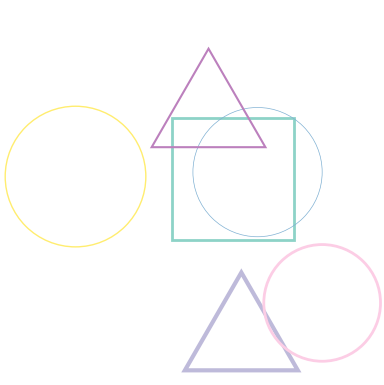[{"shape": "square", "thickness": 2, "radius": 0.79, "center": [0.605, 0.536]}, {"shape": "triangle", "thickness": 3, "radius": 0.85, "center": [0.627, 0.123]}, {"shape": "circle", "thickness": 0.5, "radius": 0.84, "center": [0.669, 0.553]}, {"shape": "circle", "thickness": 2, "radius": 0.76, "center": [0.837, 0.213]}, {"shape": "triangle", "thickness": 1.5, "radius": 0.85, "center": [0.542, 0.703]}, {"shape": "circle", "thickness": 1, "radius": 0.91, "center": [0.196, 0.541]}]